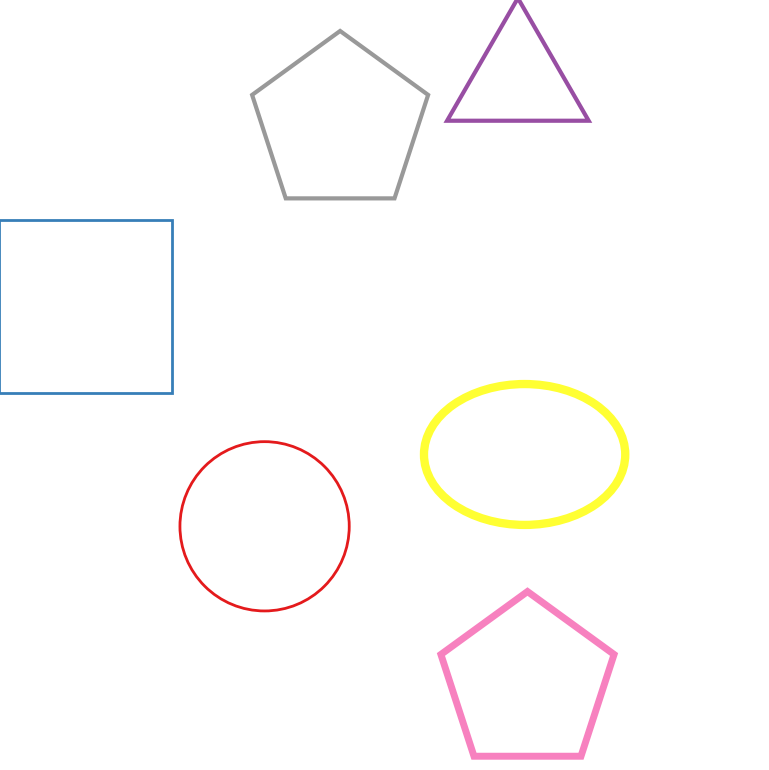[{"shape": "circle", "thickness": 1, "radius": 0.55, "center": [0.344, 0.316]}, {"shape": "square", "thickness": 1, "radius": 0.56, "center": [0.111, 0.602]}, {"shape": "triangle", "thickness": 1.5, "radius": 0.53, "center": [0.673, 0.896]}, {"shape": "oval", "thickness": 3, "radius": 0.65, "center": [0.681, 0.41]}, {"shape": "pentagon", "thickness": 2.5, "radius": 0.59, "center": [0.685, 0.114]}, {"shape": "pentagon", "thickness": 1.5, "radius": 0.6, "center": [0.442, 0.84]}]